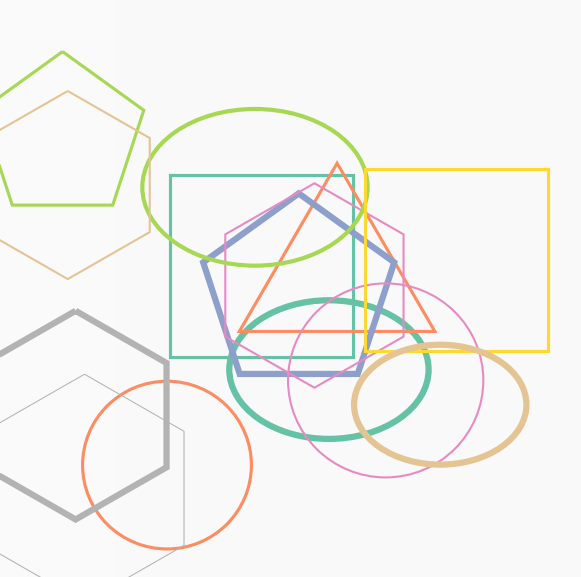[{"shape": "oval", "thickness": 3, "radius": 0.86, "center": [0.566, 0.359]}, {"shape": "square", "thickness": 1.5, "radius": 0.79, "center": [0.451, 0.538]}, {"shape": "circle", "thickness": 1.5, "radius": 0.73, "center": [0.287, 0.194]}, {"shape": "triangle", "thickness": 1.5, "radius": 0.97, "center": [0.58, 0.522]}, {"shape": "pentagon", "thickness": 3, "radius": 0.86, "center": [0.514, 0.491]}, {"shape": "hexagon", "thickness": 1, "radius": 0.89, "center": [0.541, 0.505]}, {"shape": "circle", "thickness": 1, "radius": 0.84, "center": [0.664, 0.34]}, {"shape": "oval", "thickness": 2, "radius": 0.97, "center": [0.439, 0.675]}, {"shape": "pentagon", "thickness": 1.5, "radius": 0.73, "center": [0.108, 0.763]}, {"shape": "square", "thickness": 1.5, "radius": 0.79, "center": [0.786, 0.548]}, {"shape": "oval", "thickness": 3, "radius": 0.74, "center": [0.757, 0.298]}, {"shape": "hexagon", "thickness": 1, "radius": 0.81, "center": [0.117, 0.679]}, {"shape": "hexagon", "thickness": 0.5, "radius": 0.99, "center": [0.145, 0.153]}, {"shape": "hexagon", "thickness": 3, "radius": 0.9, "center": [0.13, 0.28]}]